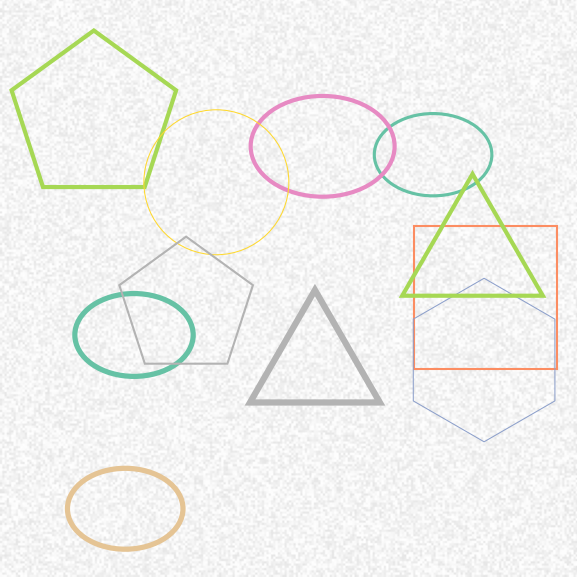[{"shape": "oval", "thickness": 1.5, "radius": 0.51, "center": [0.75, 0.731]}, {"shape": "oval", "thickness": 2.5, "radius": 0.51, "center": [0.232, 0.419]}, {"shape": "square", "thickness": 1, "radius": 0.62, "center": [0.84, 0.484]}, {"shape": "hexagon", "thickness": 0.5, "radius": 0.71, "center": [0.838, 0.376]}, {"shape": "oval", "thickness": 2, "radius": 0.62, "center": [0.559, 0.746]}, {"shape": "pentagon", "thickness": 2, "radius": 0.75, "center": [0.162, 0.796]}, {"shape": "triangle", "thickness": 2, "radius": 0.7, "center": [0.818, 0.557]}, {"shape": "circle", "thickness": 0.5, "radius": 0.63, "center": [0.375, 0.684]}, {"shape": "oval", "thickness": 2.5, "radius": 0.5, "center": [0.217, 0.118]}, {"shape": "triangle", "thickness": 3, "radius": 0.65, "center": [0.545, 0.367]}, {"shape": "pentagon", "thickness": 1, "radius": 0.61, "center": [0.322, 0.468]}]